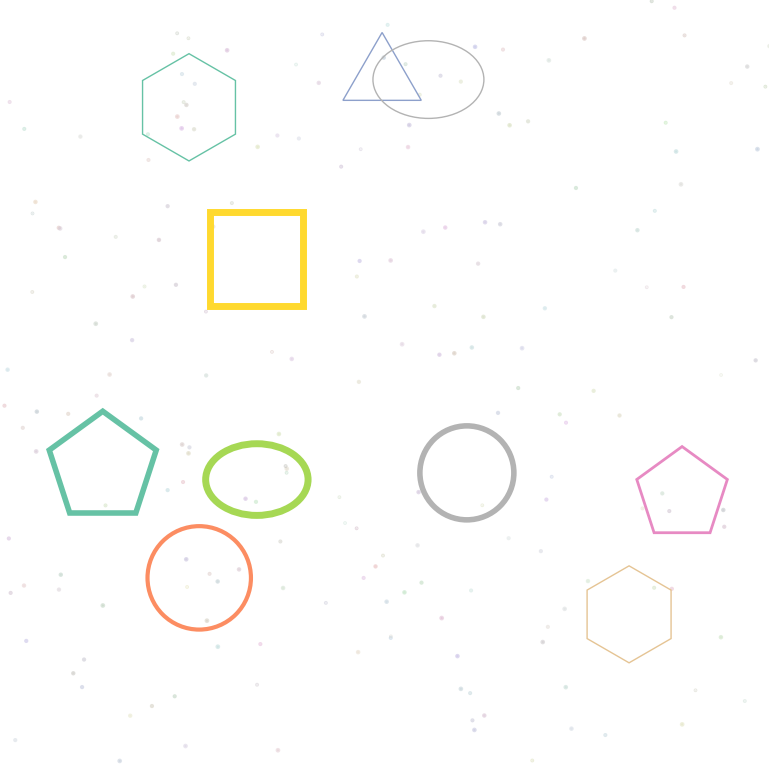[{"shape": "pentagon", "thickness": 2, "radius": 0.37, "center": [0.133, 0.393]}, {"shape": "hexagon", "thickness": 0.5, "radius": 0.35, "center": [0.245, 0.861]}, {"shape": "circle", "thickness": 1.5, "radius": 0.34, "center": [0.259, 0.25]}, {"shape": "triangle", "thickness": 0.5, "radius": 0.29, "center": [0.496, 0.899]}, {"shape": "pentagon", "thickness": 1, "radius": 0.31, "center": [0.886, 0.358]}, {"shape": "oval", "thickness": 2.5, "radius": 0.33, "center": [0.334, 0.377]}, {"shape": "square", "thickness": 2.5, "radius": 0.3, "center": [0.333, 0.664]}, {"shape": "hexagon", "thickness": 0.5, "radius": 0.31, "center": [0.817, 0.202]}, {"shape": "oval", "thickness": 0.5, "radius": 0.36, "center": [0.556, 0.897]}, {"shape": "circle", "thickness": 2, "radius": 0.31, "center": [0.606, 0.386]}]